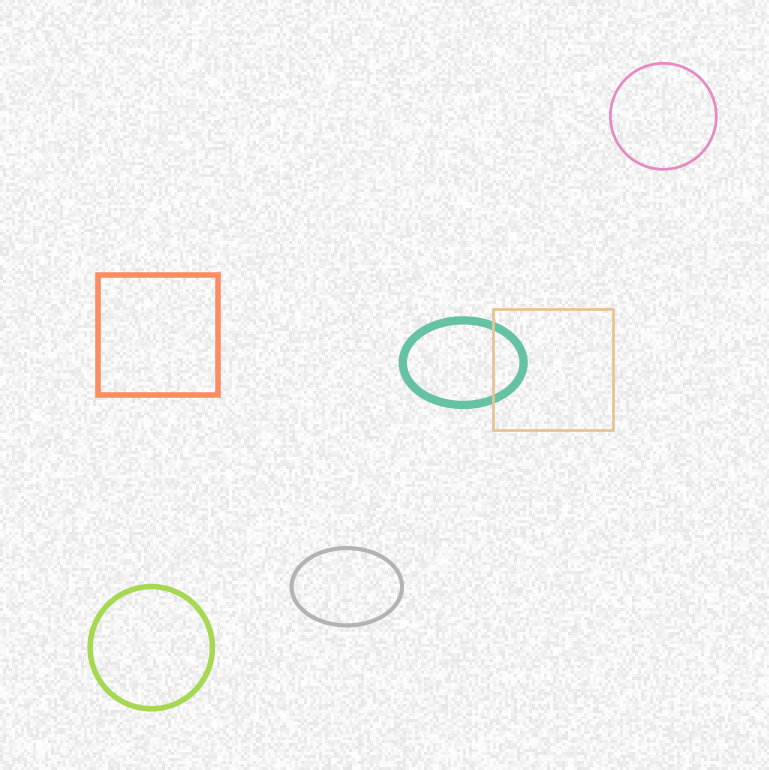[{"shape": "oval", "thickness": 3, "radius": 0.39, "center": [0.602, 0.529]}, {"shape": "square", "thickness": 2, "radius": 0.39, "center": [0.205, 0.565]}, {"shape": "circle", "thickness": 1, "radius": 0.34, "center": [0.861, 0.849]}, {"shape": "circle", "thickness": 2, "radius": 0.4, "center": [0.196, 0.159]}, {"shape": "square", "thickness": 1, "radius": 0.39, "center": [0.718, 0.52]}, {"shape": "oval", "thickness": 1.5, "radius": 0.36, "center": [0.45, 0.238]}]